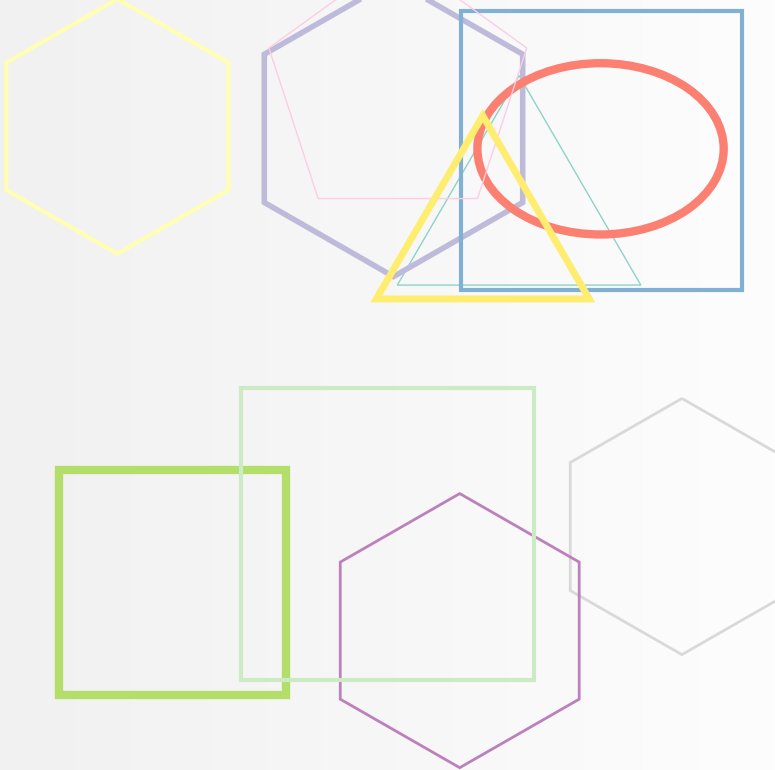[{"shape": "triangle", "thickness": 0.5, "radius": 0.91, "center": [0.67, 0.72]}, {"shape": "hexagon", "thickness": 1.5, "radius": 0.83, "center": [0.151, 0.836]}, {"shape": "hexagon", "thickness": 2, "radius": 0.96, "center": [0.508, 0.833]}, {"shape": "oval", "thickness": 3, "radius": 0.79, "center": [0.775, 0.807]}, {"shape": "square", "thickness": 1.5, "radius": 0.91, "center": [0.776, 0.804]}, {"shape": "square", "thickness": 3, "radius": 0.73, "center": [0.223, 0.243]}, {"shape": "pentagon", "thickness": 0.5, "radius": 0.87, "center": [0.513, 0.884]}, {"shape": "hexagon", "thickness": 1, "radius": 0.83, "center": [0.88, 0.316]}, {"shape": "hexagon", "thickness": 1, "radius": 0.89, "center": [0.593, 0.181]}, {"shape": "square", "thickness": 1.5, "radius": 0.95, "center": [0.501, 0.307]}, {"shape": "triangle", "thickness": 2.5, "radius": 0.79, "center": [0.623, 0.691]}]